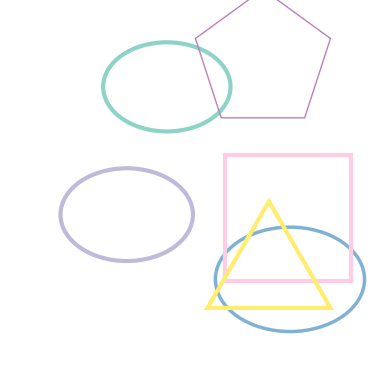[{"shape": "oval", "thickness": 3, "radius": 0.83, "center": [0.433, 0.774]}, {"shape": "oval", "thickness": 3, "radius": 0.86, "center": [0.329, 0.442]}, {"shape": "oval", "thickness": 2.5, "radius": 0.97, "center": [0.753, 0.274]}, {"shape": "square", "thickness": 3, "radius": 0.82, "center": [0.748, 0.433]}, {"shape": "pentagon", "thickness": 1, "radius": 0.92, "center": [0.683, 0.843]}, {"shape": "triangle", "thickness": 3, "radius": 0.92, "center": [0.699, 0.292]}]